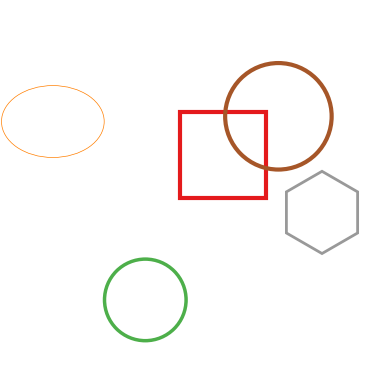[{"shape": "square", "thickness": 3, "radius": 0.56, "center": [0.579, 0.598]}, {"shape": "circle", "thickness": 2.5, "radius": 0.53, "center": [0.377, 0.221]}, {"shape": "oval", "thickness": 0.5, "radius": 0.67, "center": [0.137, 0.684]}, {"shape": "circle", "thickness": 3, "radius": 0.69, "center": [0.723, 0.698]}, {"shape": "hexagon", "thickness": 2, "radius": 0.53, "center": [0.836, 0.448]}]